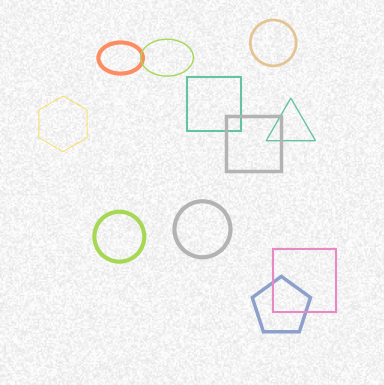[{"shape": "square", "thickness": 1.5, "radius": 0.35, "center": [0.556, 0.73]}, {"shape": "triangle", "thickness": 1, "radius": 0.37, "center": [0.755, 0.672]}, {"shape": "oval", "thickness": 3, "radius": 0.29, "center": [0.313, 0.849]}, {"shape": "pentagon", "thickness": 2.5, "radius": 0.4, "center": [0.731, 0.203]}, {"shape": "square", "thickness": 1.5, "radius": 0.41, "center": [0.792, 0.271]}, {"shape": "oval", "thickness": 1, "radius": 0.34, "center": [0.434, 0.85]}, {"shape": "circle", "thickness": 3, "radius": 0.32, "center": [0.31, 0.385]}, {"shape": "hexagon", "thickness": 0.5, "radius": 0.36, "center": [0.164, 0.678]}, {"shape": "circle", "thickness": 2, "radius": 0.3, "center": [0.71, 0.889]}, {"shape": "square", "thickness": 2.5, "radius": 0.35, "center": [0.658, 0.627]}, {"shape": "circle", "thickness": 3, "radius": 0.36, "center": [0.526, 0.405]}]